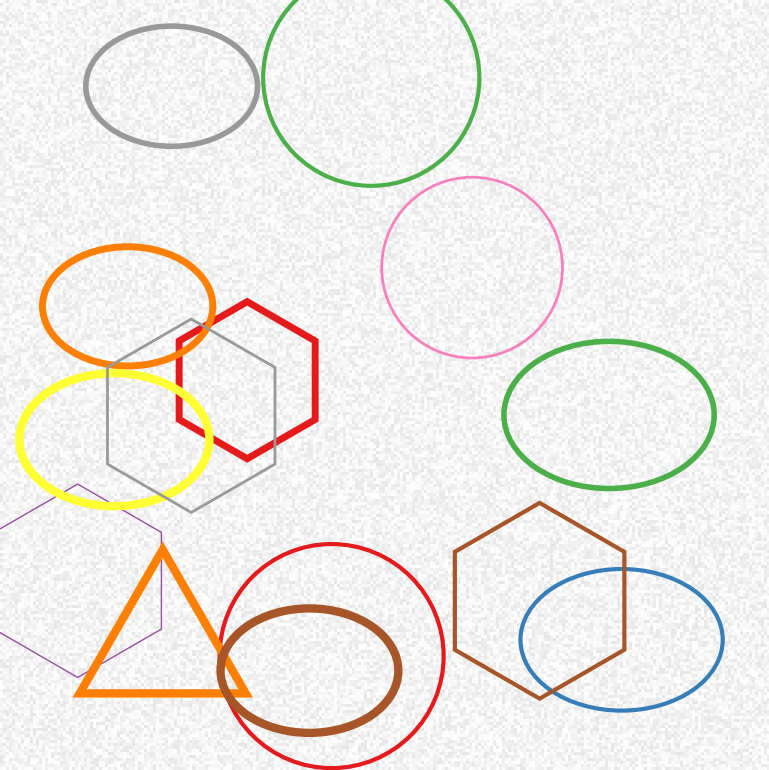[{"shape": "circle", "thickness": 1.5, "radius": 0.73, "center": [0.431, 0.148]}, {"shape": "hexagon", "thickness": 2.5, "radius": 0.51, "center": [0.321, 0.506]}, {"shape": "oval", "thickness": 1.5, "radius": 0.66, "center": [0.807, 0.169]}, {"shape": "circle", "thickness": 1.5, "radius": 0.7, "center": [0.482, 0.899]}, {"shape": "oval", "thickness": 2, "radius": 0.68, "center": [0.791, 0.461]}, {"shape": "hexagon", "thickness": 0.5, "radius": 0.63, "center": [0.101, 0.246]}, {"shape": "triangle", "thickness": 3, "radius": 0.62, "center": [0.211, 0.162]}, {"shape": "oval", "thickness": 2.5, "radius": 0.55, "center": [0.166, 0.602]}, {"shape": "oval", "thickness": 3, "radius": 0.62, "center": [0.149, 0.429]}, {"shape": "oval", "thickness": 3, "radius": 0.58, "center": [0.402, 0.129]}, {"shape": "hexagon", "thickness": 1.5, "radius": 0.64, "center": [0.701, 0.22]}, {"shape": "circle", "thickness": 1, "radius": 0.59, "center": [0.613, 0.652]}, {"shape": "hexagon", "thickness": 1, "radius": 0.63, "center": [0.248, 0.46]}, {"shape": "oval", "thickness": 2, "radius": 0.56, "center": [0.223, 0.888]}]